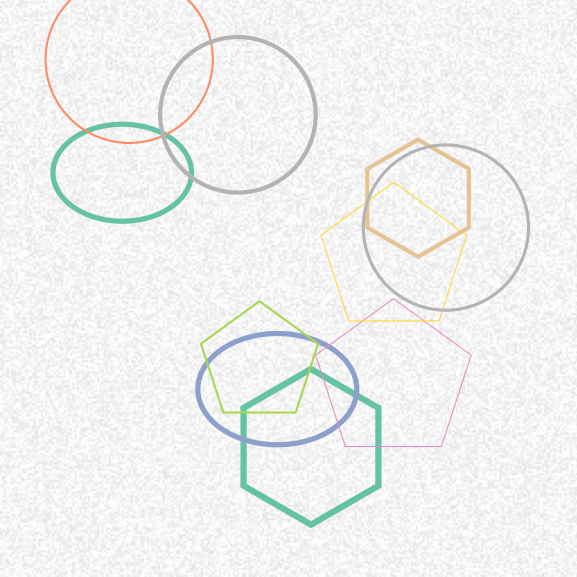[{"shape": "oval", "thickness": 2.5, "radius": 0.6, "center": [0.212, 0.7]}, {"shape": "hexagon", "thickness": 3, "radius": 0.67, "center": [0.539, 0.225]}, {"shape": "circle", "thickness": 1, "radius": 0.72, "center": [0.224, 0.896]}, {"shape": "oval", "thickness": 2.5, "radius": 0.69, "center": [0.48, 0.325]}, {"shape": "pentagon", "thickness": 0.5, "radius": 0.71, "center": [0.681, 0.34]}, {"shape": "pentagon", "thickness": 1, "radius": 0.53, "center": [0.449, 0.371]}, {"shape": "pentagon", "thickness": 0.5, "radius": 0.66, "center": [0.682, 0.551]}, {"shape": "hexagon", "thickness": 2, "radius": 0.51, "center": [0.724, 0.656]}, {"shape": "circle", "thickness": 2, "radius": 0.67, "center": [0.412, 0.8]}, {"shape": "circle", "thickness": 1.5, "radius": 0.72, "center": [0.772, 0.605]}]